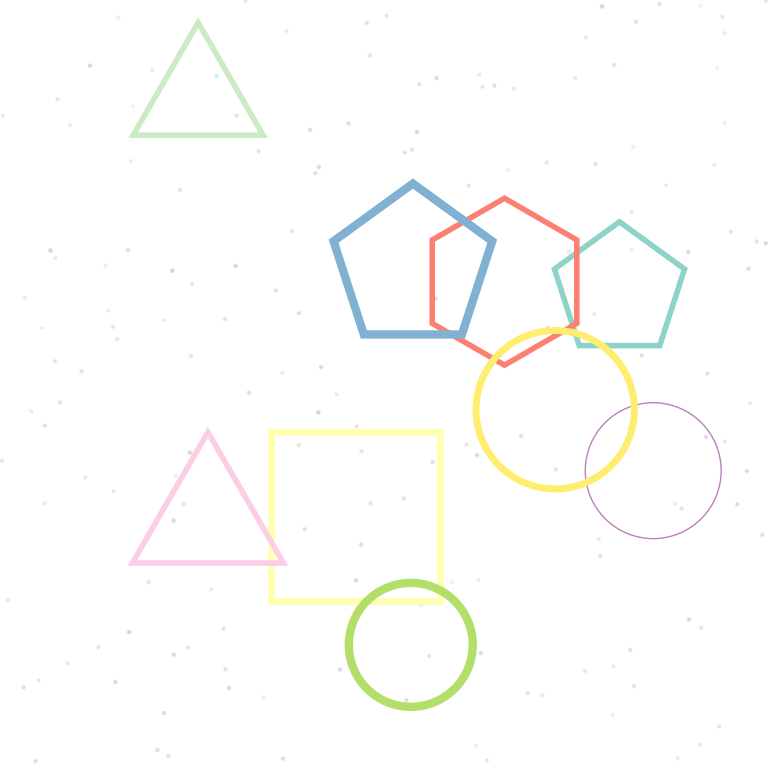[{"shape": "pentagon", "thickness": 2, "radius": 0.44, "center": [0.805, 0.623]}, {"shape": "square", "thickness": 2.5, "radius": 0.55, "center": [0.462, 0.329]}, {"shape": "hexagon", "thickness": 2, "radius": 0.54, "center": [0.655, 0.634]}, {"shape": "pentagon", "thickness": 3, "radius": 0.54, "center": [0.536, 0.653]}, {"shape": "circle", "thickness": 3, "radius": 0.4, "center": [0.533, 0.163]}, {"shape": "triangle", "thickness": 2, "radius": 0.57, "center": [0.27, 0.325]}, {"shape": "circle", "thickness": 0.5, "radius": 0.44, "center": [0.848, 0.389]}, {"shape": "triangle", "thickness": 2, "radius": 0.49, "center": [0.257, 0.873]}, {"shape": "circle", "thickness": 2.5, "radius": 0.51, "center": [0.721, 0.468]}]